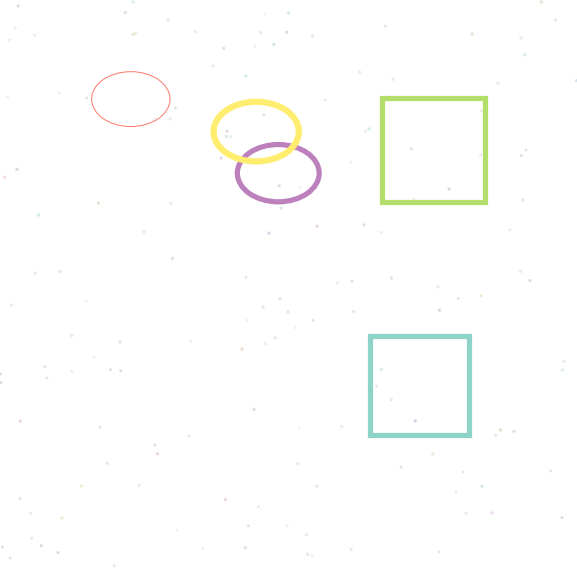[{"shape": "square", "thickness": 2.5, "radius": 0.43, "center": [0.726, 0.332]}, {"shape": "oval", "thickness": 0.5, "radius": 0.34, "center": [0.227, 0.828]}, {"shape": "square", "thickness": 2.5, "radius": 0.45, "center": [0.751, 0.739]}, {"shape": "oval", "thickness": 2.5, "radius": 0.35, "center": [0.482, 0.699]}, {"shape": "oval", "thickness": 3, "radius": 0.37, "center": [0.444, 0.771]}]